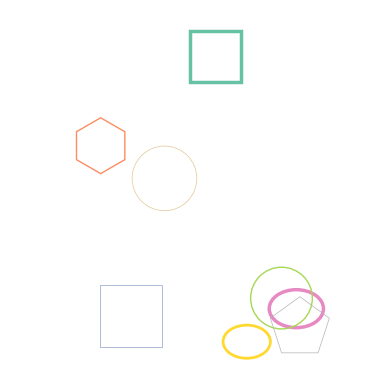[{"shape": "square", "thickness": 2.5, "radius": 0.33, "center": [0.559, 0.853]}, {"shape": "hexagon", "thickness": 1, "radius": 0.36, "center": [0.261, 0.622]}, {"shape": "square", "thickness": 0.5, "radius": 0.4, "center": [0.34, 0.18]}, {"shape": "oval", "thickness": 2.5, "radius": 0.35, "center": [0.77, 0.198]}, {"shape": "circle", "thickness": 1, "radius": 0.4, "center": [0.731, 0.226]}, {"shape": "oval", "thickness": 2, "radius": 0.31, "center": [0.641, 0.113]}, {"shape": "circle", "thickness": 0.5, "radius": 0.42, "center": [0.427, 0.537]}, {"shape": "pentagon", "thickness": 0.5, "radius": 0.4, "center": [0.779, 0.149]}]